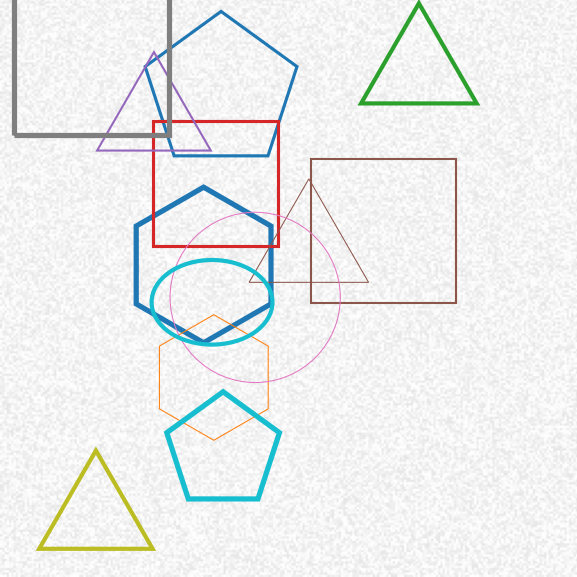[{"shape": "hexagon", "thickness": 2.5, "radius": 0.67, "center": [0.353, 0.54]}, {"shape": "pentagon", "thickness": 1.5, "radius": 0.69, "center": [0.383, 0.841]}, {"shape": "hexagon", "thickness": 0.5, "radius": 0.54, "center": [0.37, 0.345]}, {"shape": "triangle", "thickness": 2, "radius": 0.58, "center": [0.725, 0.878]}, {"shape": "square", "thickness": 1.5, "radius": 0.54, "center": [0.373, 0.681]}, {"shape": "triangle", "thickness": 1, "radius": 0.57, "center": [0.267, 0.795]}, {"shape": "square", "thickness": 1, "radius": 0.63, "center": [0.663, 0.599]}, {"shape": "triangle", "thickness": 0.5, "radius": 0.6, "center": [0.535, 0.57]}, {"shape": "circle", "thickness": 0.5, "radius": 0.74, "center": [0.442, 0.484]}, {"shape": "square", "thickness": 2.5, "radius": 0.67, "center": [0.158, 0.899]}, {"shape": "triangle", "thickness": 2, "radius": 0.57, "center": [0.166, 0.106]}, {"shape": "oval", "thickness": 2, "radius": 0.52, "center": [0.367, 0.476]}, {"shape": "pentagon", "thickness": 2.5, "radius": 0.51, "center": [0.386, 0.218]}]